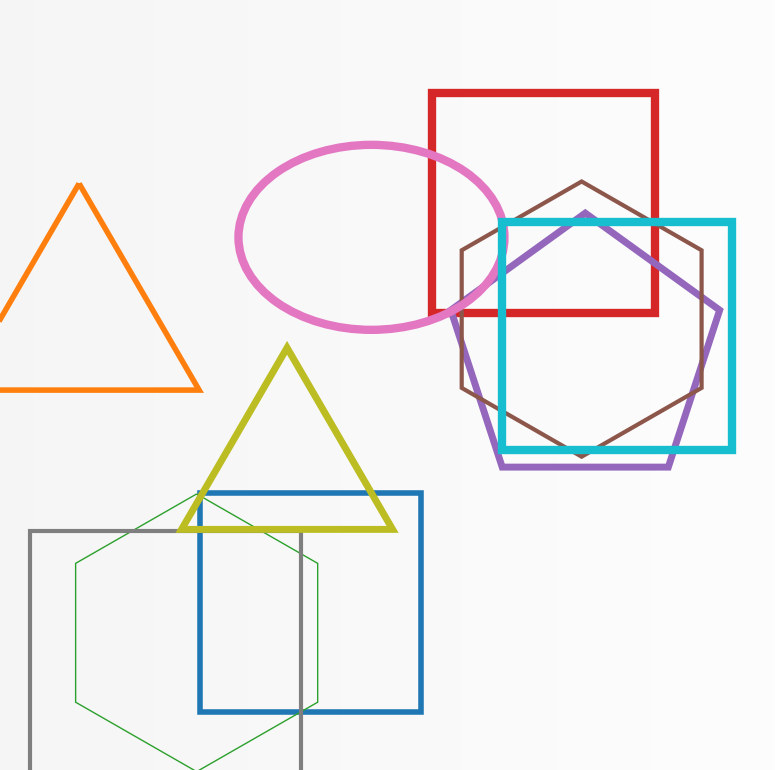[{"shape": "square", "thickness": 2, "radius": 0.71, "center": [0.401, 0.217]}, {"shape": "triangle", "thickness": 2, "radius": 0.89, "center": [0.102, 0.583]}, {"shape": "hexagon", "thickness": 0.5, "radius": 0.9, "center": [0.254, 0.178]}, {"shape": "square", "thickness": 3, "radius": 0.72, "center": [0.701, 0.736]}, {"shape": "pentagon", "thickness": 2.5, "radius": 0.91, "center": [0.755, 0.541]}, {"shape": "hexagon", "thickness": 1.5, "radius": 0.89, "center": [0.751, 0.586]}, {"shape": "oval", "thickness": 3, "radius": 0.86, "center": [0.479, 0.692]}, {"shape": "square", "thickness": 1.5, "radius": 0.87, "center": [0.214, 0.136]}, {"shape": "triangle", "thickness": 2.5, "radius": 0.79, "center": [0.37, 0.391]}, {"shape": "square", "thickness": 3, "radius": 0.74, "center": [0.796, 0.564]}]